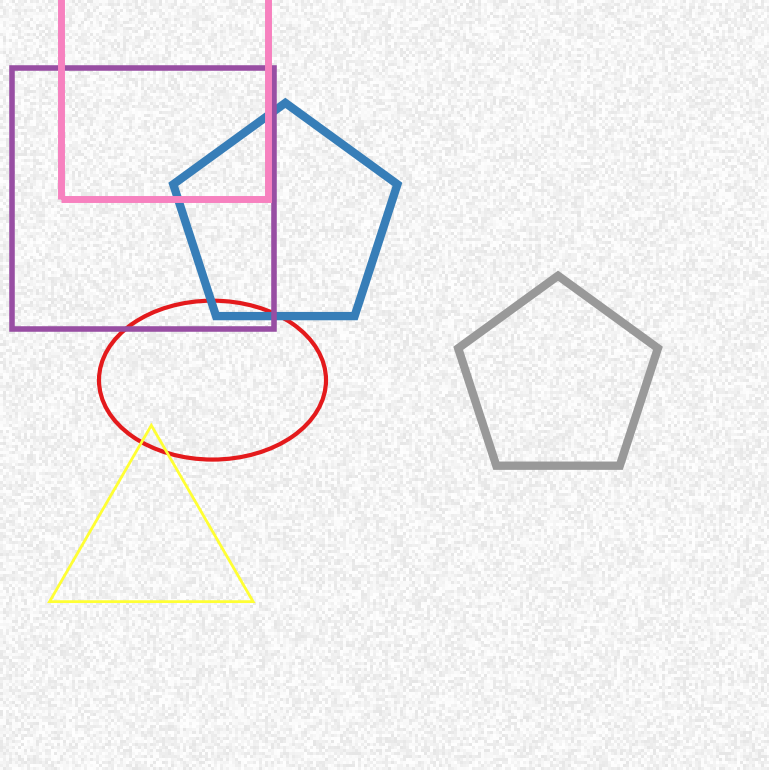[{"shape": "oval", "thickness": 1.5, "radius": 0.74, "center": [0.276, 0.506]}, {"shape": "pentagon", "thickness": 3, "radius": 0.77, "center": [0.371, 0.713]}, {"shape": "square", "thickness": 2, "radius": 0.85, "center": [0.185, 0.742]}, {"shape": "triangle", "thickness": 1, "radius": 0.76, "center": [0.197, 0.295]}, {"shape": "square", "thickness": 2.5, "radius": 0.67, "center": [0.214, 0.876]}, {"shape": "pentagon", "thickness": 3, "radius": 0.68, "center": [0.725, 0.506]}]